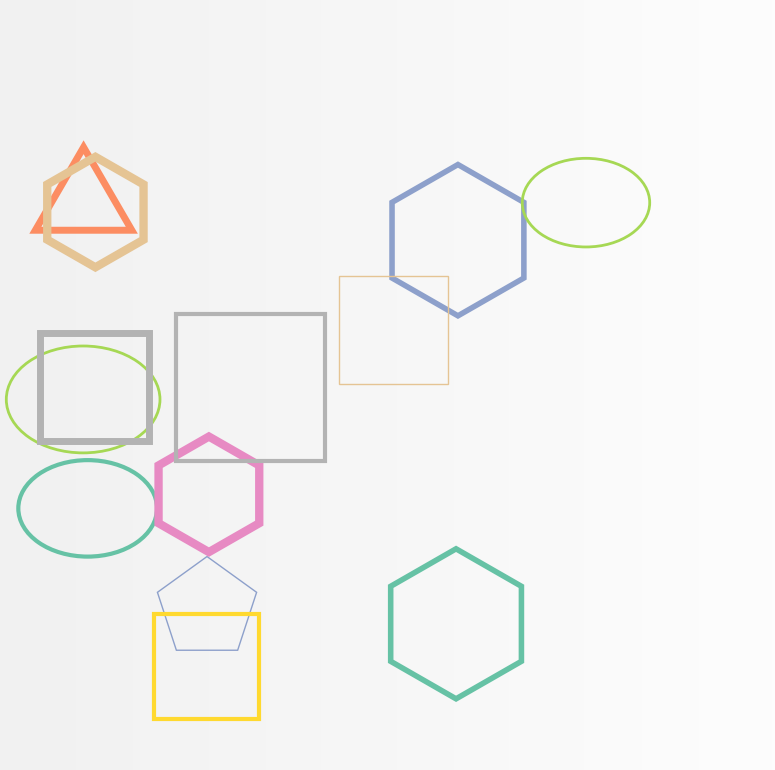[{"shape": "hexagon", "thickness": 2, "radius": 0.49, "center": [0.588, 0.19]}, {"shape": "oval", "thickness": 1.5, "radius": 0.45, "center": [0.113, 0.34]}, {"shape": "triangle", "thickness": 2.5, "radius": 0.36, "center": [0.108, 0.737]}, {"shape": "hexagon", "thickness": 2, "radius": 0.49, "center": [0.591, 0.688]}, {"shape": "pentagon", "thickness": 0.5, "radius": 0.34, "center": [0.267, 0.21]}, {"shape": "hexagon", "thickness": 3, "radius": 0.38, "center": [0.27, 0.358]}, {"shape": "oval", "thickness": 1, "radius": 0.41, "center": [0.756, 0.737]}, {"shape": "oval", "thickness": 1, "radius": 0.5, "center": [0.107, 0.481]}, {"shape": "square", "thickness": 1.5, "radius": 0.34, "center": [0.266, 0.135]}, {"shape": "square", "thickness": 0.5, "radius": 0.35, "center": [0.507, 0.572]}, {"shape": "hexagon", "thickness": 3, "radius": 0.36, "center": [0.123, 0.725]}, {"shape": "square", "thickness": 1.5, "radius": 0.48, "center": [0.323, 0.497]}, {"shape": "square", "thickness": 2.5, "radius": 0.35, "center": [0.122, 0.497]}]